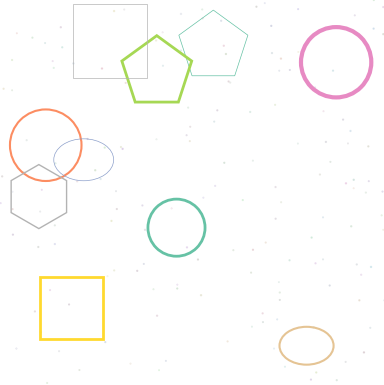[{"shape": "circle", "thickness": 2, "radius": 0.37, "center": [0.458, 0.409]}, {"shape": "pentagon", "thickness": 0.5, "radius": 0.47, "center": [0.554, 0.879]}, {"shape": "circle", "thickness": 1.5, "radius": 0.46, "center": [0.119, 0.623]}, {"shape": "oval", "thickness": 0.5, "radius": 0.39, "center": [0.217, 0.585]}, {"shape": "circle", "thickness": 3, "radius": 0.46, "center": [0.873, 0.838]}, {"shape": "pentagon", "thickness": 2, "radius": 0.48, "center": [0.407, 0.812]}, {"shape": "square", "thickness": 2, "radius": 0.4, "center": [0.186, 0.2]}, {"shape": "oval", "thickness": 1.5, "radius": 0.35, "center": [0.796, 0.102]}, {"shape": "hexagon", "thickness": 1, "radius": 0.42, "center": [0.101, 0.489]}, {"shape": "square", "thickness": 0.5, "radius": 0.48, "center": [0.286, 0.894]}]